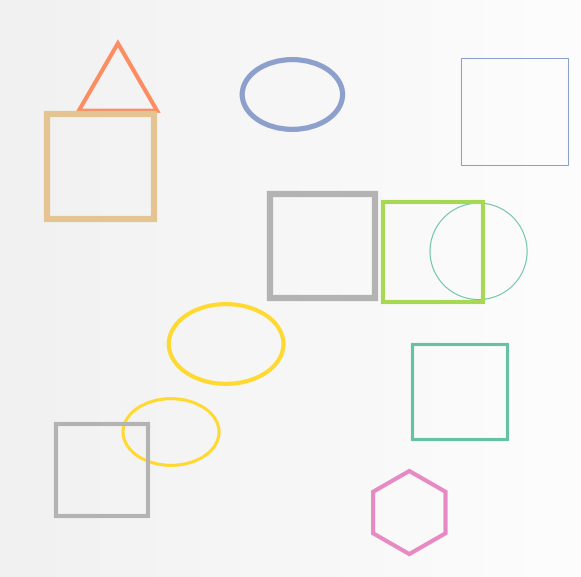[{"shape": "square", "thickness": 1.5, "radius": 0.41, "center": [0.79, 0.32]}, {"shape": "circle", "thickness": 0.5, "radius": 0.42, "center": [0.823, 0.564]}, {"shape": "triangle", "thickness": 2, "radius": 0.39, "center": [0.203, 0.846]}, {"shape": "oval", "thickness": 2.5, "radius": 0.43, "center": [0.503, 0.836]}, {"shape": "square", "thickness": 0.5, "radius": 0.46, "center": [0.885, 0.806]}, {"shape": "hexagon", "thickness": 2, "radius": 0.36, "center": [0.704, 0.112]}, {"shape": "square", "thickness": 2, "radius": 0.43, "center": [0.745, 0.563]}, {"shape": "oval", "thickness": 2, "radius": 0.49, "center": [0.389, 0.404]}, {"shape": "oval", "thickness": 1.5, "radius": 0.41, "center": [0.294, 0.251]}, {"shape": "square", "thickness": 3, "radius": 0.46, "center": [0.173, 0.711]}, {"shape": "square", "thickness": 2, "radius": 0.4, "center": [0.175, 0.186]}, {"shape": "square", "thickness": 3, "radius": 0.45, "center": [0.555, 0.573]}]